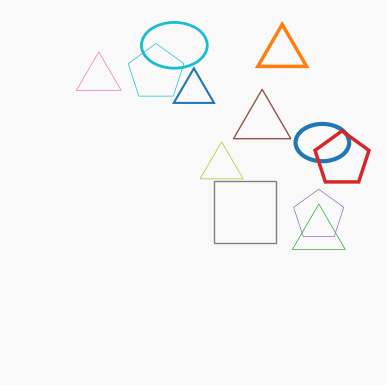[{"shape": "oval", "thickness": 3, "radius": 0.35, "center": [0.832, 0.63]}, {"shape": "triangle", "thickness": 1.5, "radius": 0.3, "center": [0.5, 0.763]}, {"shape": "triangle", "thickness": 2.5, "radius": 0.36, "center": [0.728, 0.864]}, {"shape": "triangle", "thickness": 0.5, "radius": 0.39, "center": [0.823, 0.391]}, {"shape": "pentagon", "thickness": 2.5, "radius": 0.37, "center": [0.883, 0.587]}, {"shape": "pentagon", "thickness": 0.5, "radius": 0.34, "center": [0.823, 0.44]}, {"shape": "triangle", "thickness": 1, "radius": 0.43, "center": [0.677, 0.683]}, {"shape": "triangle", "thickness": 0.5, "radius": 0.33, "center": [0.255, 0.798]}, {"shape": "square", "thickness": 1, "radius": 0.4, "center": [0.632, 0.449]}, {"shape": "triangle", "thickness": 0.5, "radius": 0.32, "center": [0.572, 0.568]}, {"shape": "oval", "thickness": 2, "radius": 0.42, "center": [0.45, 0.882]}, {"shape": "pentagon", "thickness": 0.5, "radius": 0.38, "center": [0.403, 0.811]}]